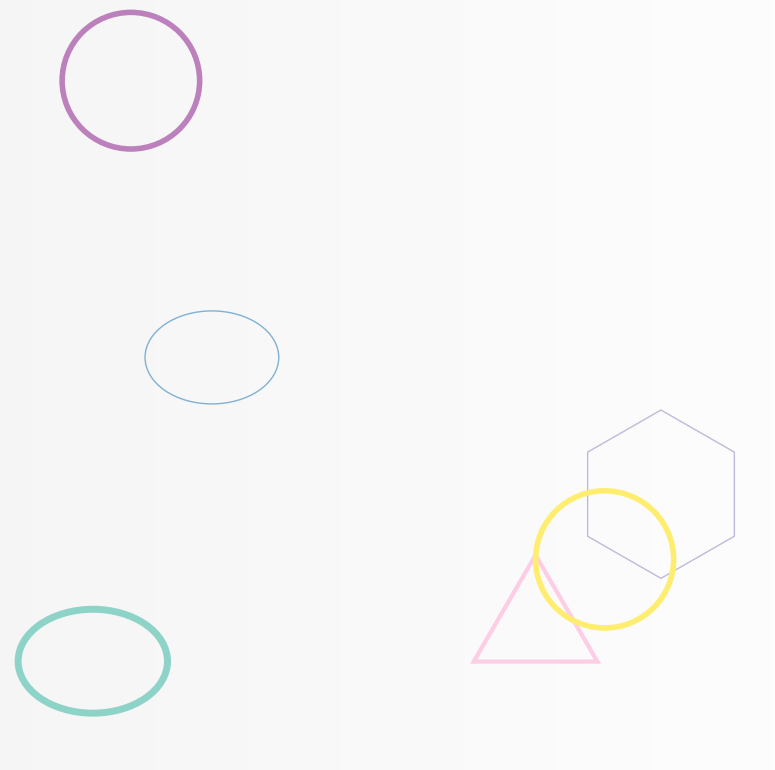[{"shape": "oval", "thickness": 2.5, "radius": 0.48, "center": [0.12, 0.141]}, {"shape": "hexagon", "thickness": 0.5, "radius": 0.55, "center": [0.853, 0.358]}, {"shape": "oval", "thickness": 0.5, "radius": 0.43, "center": [0.273, 0.536]}, {"shape": "triangle", "thickness": 1.5, "radius": 0.46, "center": [0.691, 0.187]}, {"shape": "circle", "thickness": 2, "radius": 0.44, "center": [0.169, 0.895]}, {"shape": "circle", "thickness": 2, "radius": 0.45, "center": [0.78, 0.274]}]